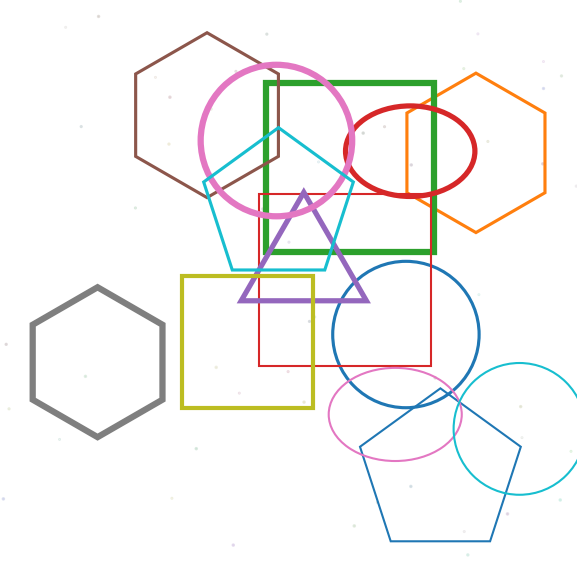[{"shape": "pentagon", "thickness": 1, "radius": 0.73, "center": [0.763, 0.18]}, {"shape": "circle", "thickness": 1.5, "radius": 0.63, "center": [0.703, 0.42]}, {"shape": "hexagon", "thickness": 1.5, "radius": 0.69, "center": [0.824, 0.734]}, {"shape": "square", "thickness": 3, "radius": 0.73, "center": [0.606, 0.709]}, {"shape": "oval", "thickness": 2.5, "radius": 0.56, "center": [0.71, 0.737]}, {"shape": "square", "thickness": 1, "radius": 0.75, "center": [0.598, 0.514]}, {"shape": "triangle", "thickness": 2.5, "radius": 0.63, "center": [0.526, 0.541]}, {"shape": "hexagon", "thickness": 1.5, "radius": 0.71, "center": [0.359, 0.8]}, {"shape": "oval", "thickness": 1, "radius": 0.58, "center": [0.684, 0.281]}, {"shape": "circle", "thickness": 3, "radius": 0.66, "center": [0.479, 0.756]}, {"shape": "hexagon", "thickness": 3, "radius": 0.65, "center": [0.169, 0.372]}, {"shape": "square", "thickness": 2, "radius": 0.57, "center": [0.428, 0.407]}, {"shape": "circle", "thickness": 1, "radius": 0.57, "center": [0.9, 0.256]}, {"shape": "pentagon", "thickness": 1.5, "radius": 0.68, "center": [0.482, 0.642]}]